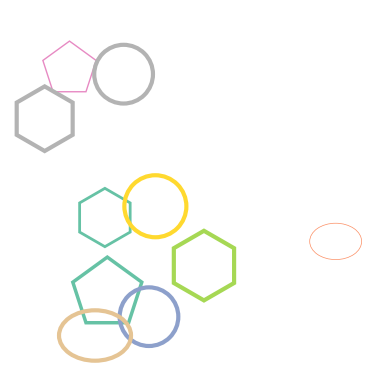[{"shape": "pentagon", "thickness": 2.5, "radius": 0.47, "center": [0.279, 0.238]}, {"shape": "hexagon", "thickness": 2, "radius": 0.38, "center": [0.272, 0.435]}, {"shape": "oval", "thickness": 0.5, "radius": 0.34, "center": [0.872, 0.373]}, {"shape": "circle", "thickness": 3, "radius": 0.38, "center": [0.387, 0.177]}, {"shape": "pentagon", "thickness": 1, "radius": 0.36, "center": [0.181, 0.821]}, {"shape": "hexagon", "thickness": 3, "radius": 0.45, "center": [0.53, 0.31]}, {"shape": "circle", "thickness": 3, "radius": 0.4, "center": [0.404, 0.464]}, {"shape": "oval", "thickness": 3, "radius": 0.47, "center": [0.247, 0.129]}, {"shape": "circle", "thickness": 3, "radius": 0.38, "center": [0.321, 0.807]}, {"shape": "hexagon", "thickness": 3, "radius": 0.42, "center": [0.116, 0.692]}]